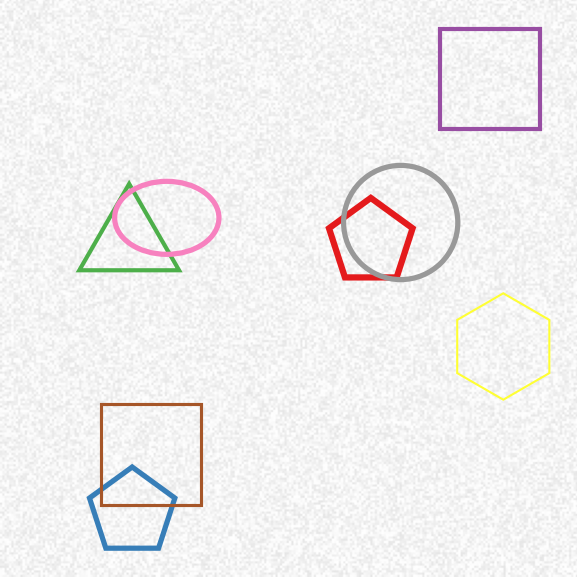[{"shape": "pentagon", "thickness": 3, "radius": 0.38, "center": [0.642, 0.58]}, {"shape": "pentagon", "thickness": 2.5, "radius": 0.39, "center": [0.229, 0.113]}, {"shape": "triangle", "thickness": 2, "radius": 0.5, "center": [0.224, 0.581]}, {"shape": "square", "thickness": 2, "radius": 0.43, "center": [0.849, 0.863]}, {"shape": "hexagon", "thickness": 1, "radius": 0.46, "center": [0.871, 0.399]}, {"shape": "square", "thickness": 1.5, "radius": 0.43, "center": [0.262, 0.212]}, {"shape": "oval", "thickness": 2.5, "radius": 0.45, "center": [0.289, 0.622]}, {"shape": "circle", "thickness": 2.5, "radius": 0.49, "center": [0.694, 0.614]}]